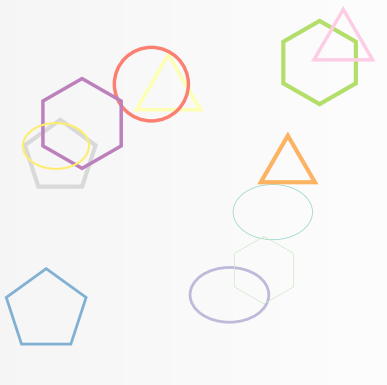[{"shape": "oval", "thickness": 0.5, "radius": 0.51, "center": [0.704, 0.449]}, {"shape": "triangle", "thickness": 2.5, "radius": 0.48, "center": [0.435, 0.763]}, {"shape": "oval", "thickness": 2, "radius": 0.51, "center": [0.592, 0.234]}, {"shape": "circle", "thickness": 2.5, "radius": 0.48, "center": [0.391, 0.781]}, {"shape": "pentagon", "thickness": 2, "radius": 0.54, "center": [0.119, 0.194]}, {"shape": "triangle", "thickness": 3, "radius": 0.4, "center": [0.743, 0.567]}, {"shape": "hexagon", "thickness": 3, "radius": 0.54, "center": [0.825, 0.838]}, {"shape": "triangle", "thickness": 2.5, "radius": 0.44, "center": [0.886, 0.888]}, {"shape": "pentagon", "thickness": 3, "radius": 0.48, "center": [0.155, 0.593]}, {"shape": "hexagon", "thickness": 2.5, "radius": 0.58, "center": [0.212, 0.679]}, {"shape": "hexagon", "thickness": 0.5, "radius": 0.44, "center": [0.681, 0.298]}, {"shape": "oval", "thickness": 1.5, "radius": 0.43, "center": [0.144, 0.621]}]